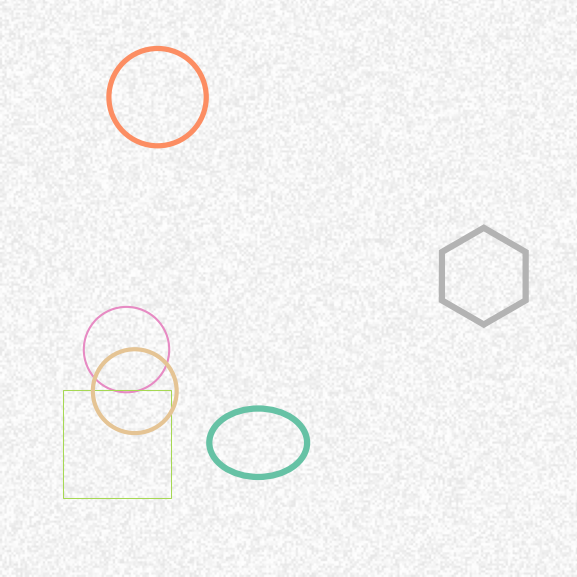[{"shape": "oval", "thickness": 3, "radius": 0.42, "center": [0.447, 0.233]}, {"shape": "circle", "thickness": 2.5, "radius": 0.42, "center": [0.273, 0.831]}, {"shape": "circle", "thickness": 1, "radius": 0.37, "center": [0.219, 0.394]}, {"shape": "square", "thickness": 0.5, "radius": 0.47, "center": [0.203, 0.231]}, {"shape": "circle", "thickness": 2, "radius": 0.36, "center": [0.233, 0.322]}, {"shape": "hexagon", "thickness": 3, "radius": 0.42, "center": [0.838, 0.521]}]